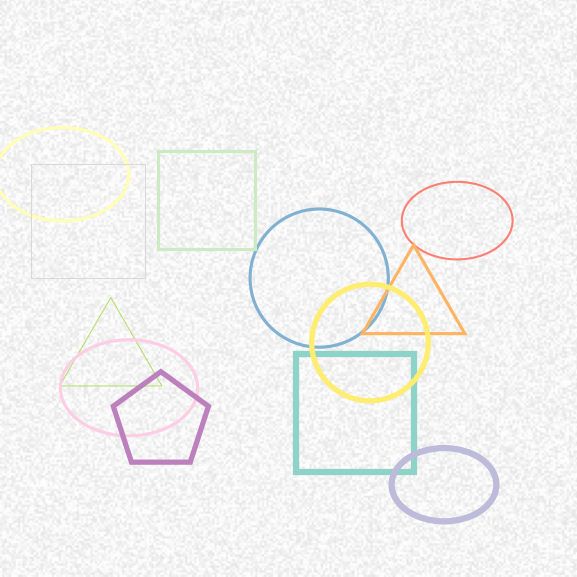[{"shape": "square", "thickness": 3, "radius": 0.51, "center": [0.615, 0.284]}, {"shape": "oval", "thickness": 1.5, "radius": 0.58, "center": [0.108, 0.697]}, {"shape": "oval", "thickness": 3, "radius": 0.45, "center": [0.769, 0.16]}, {"shape": "oval", "thickness": 1, "radius": 0.48, "center": [0.792, 0.617]}, {"shape": "circle", "thickness": 1.5, "radius": 0.6, "center": [0.553, 0.518]}, {"shape": "triangle", "thickness": 1.5, "radius": 0.51, "center": [0.716, 0.473]}, {"shape": "triangle", "thickness": 0.5, "radius": 0.51, "center": [0.192, 0.382]}, {"shape": "oval", "thickness": 1.5, "radius": 0.59, "center": [0.223, 0.328]}, {"shape": "square", "thickness": 0.5, "radius": 0.49, "center": [0.152, 0.617]}, {"shape": "pentagon", "thickness": 2.5, "radius": 0.43, "center": [0.279, 0.269]}, {"shape": "square", "thickness": 1.5, "radius": 0.42, "center": [0.358, 0.653]}, {"shape": "circle", "thickness": 2.5, "radius": 0.5, "center": [0.641, 0.406]}]